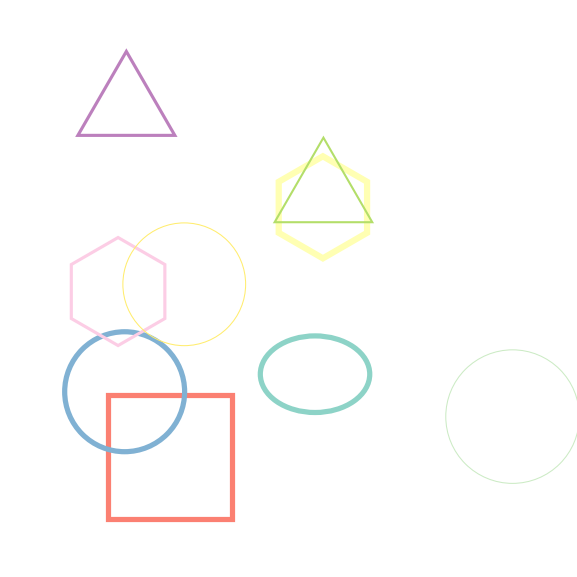[{"shape": "oval", "thickness": 2.5, "radius": 0.47, "center": [0.546, 0.351]}, {"shape": "hexagon", "thickness": 3, "radius": 0.44, "center": [0.559, 0.64]}, {"shape": "square", "thickness": 2.5, "radius": 0.54, "center": [0.294, 0.208]}, {"shape": "circle", "thickness": 2.5, "radius": 0.52, "center": [0.216, 0.321]}, {"shape": "triangle", "thickness": 1, "radius": 0.49, "center": [0.56, 0.663]}, {"shape": "hexagon", "thickness": 1.5, "radius": 0.47, "center": [0.204, 0.494]}, {"shape": "triangle", "thickness": 1.5, "radius": 0.48, "center": [0.219, 0.813]}, {"shape": "circle", "thickness": 0.5, "radius": 0.58, "center": [0.888, 0.278]}, {"shape": "circle", "thickness": 0.5, "radius": 0.53, "center": [0.319, 0.507]}]